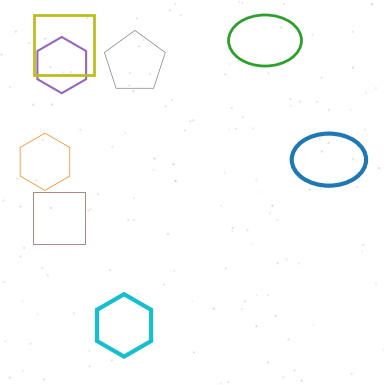[{"shape": "oval", "thickness": 3, "radius": 0.48, "center": [0.854, 0.585]}, {"shape": "hexagon", "thickness": 0.5, "radius": 0.37, "center": [0.117, 0.58]}, {"shape": "oval", "thickness": 2, "radius": 0.47, "center": [0.688, 0.895]}, {"shape": "hexagon", "thickness": 1.5, "radius": 0.37, "center": [0.16, 0.831]}, {"shape": "square", "thickness": 0.5, "radius": 0.34, "center": [0.154, 0.434]}, {"shape": "pentagon", "thickness": 0.5, "radius": 0.42, "center": [0.35, 0.838]}, {"shape": "square", "thickness": 2, "radius": 0.39, "center": [0.165, 0.883]}, {"shape": "hexagon", "thickness": 3, "radius": 0.41, "center": [0.322, 0.155]}]